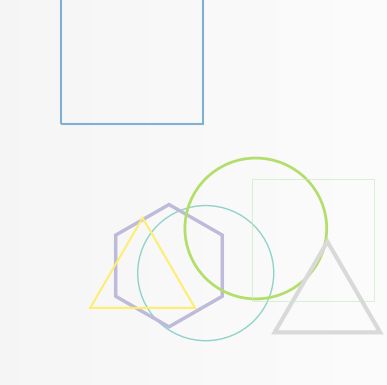[{"shape": "circle", "thickness": 1, "radius": 0.88, "center": [0.531, 0.291]}, {"shape": "hexagon", "thickness": 2.5, "radius": 0.79, "center": [0.436, 0.31]}, {"shape": "square", "thickness": 1.5, "radius": 0.92, "center": [0.34, 0.862]}, {"shape": "circle", "thickness": 2, "radius": 0.91, "center": [0.66, 0.407]}, {"shape": "triangle", "thickness": 3, "radius": 0.79, "center": [0.845, 0.215]}, {"shape": "square", "thickness": 0.5, "radius": 0.79, "center": [0.808, 0.378]}, {"shape": "triangle", "thickness": 1.5, "radius": 0.78, "center": [0.368, 0.278]}]